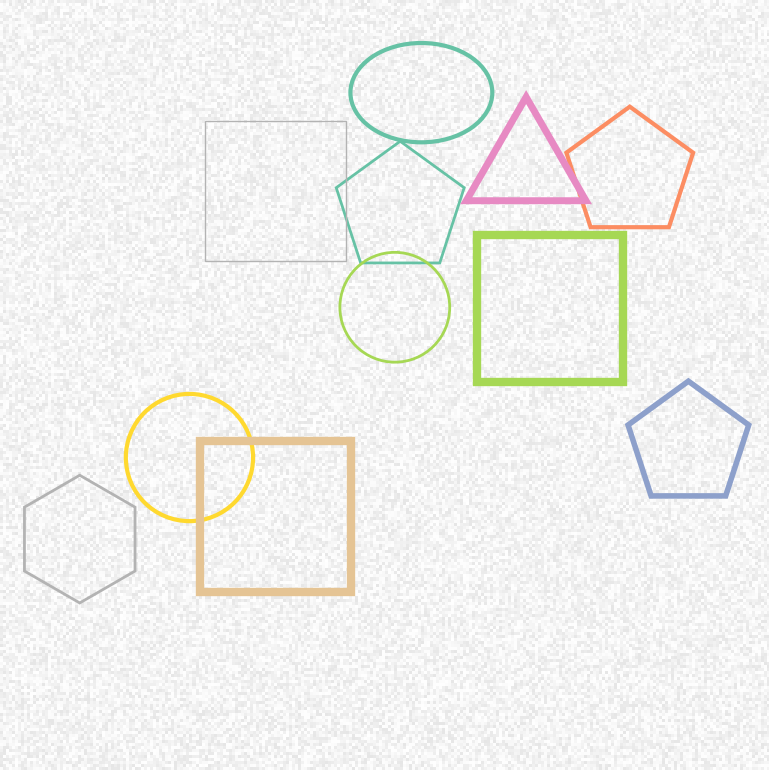[{"shape": "pentagon", "thickness": 1, "radius": 0.44, "center": [0.52, 0.729]}, {"shape": "oval", "thickness": 1.5, "radius": 0.46, "center": [0.547, 0.88]}, {"shape": "pentagon", "thickness": 1.5, "radius": 0.43, "center": [0.818, 0.775]}, {"shape": "pentagon", "thickness": 2, "radius": 0.41, "center": [0.894, 0.423]}, {"shape": "triangle", "thickness": 2.5, "radius": 0.45, "center": [0.683, 0.784]}, {"shape": "circle", "thickness": 1, "radius": 0.36, "center": [0.513, 0.601]}, {"shape": "square", "thickness": 3, "radius": 0.48, "center": [0.714, 0.599]}, {"shape": "circle", "thickness": 1.5, "radius": 0.41, "center": [0.246, 0.406]}, {"shape": "square", "thickness": 3, "radius": 0.49, "center": [0.358, 0.329]}, {"shape": "hexagon", "thickness": 1, "radius": 0.41, "center": [0.104, 0.3]}, {"shape": "square", "thickness": 0.5, "radius": 0.46, "center": [0.358, 0.752]}]